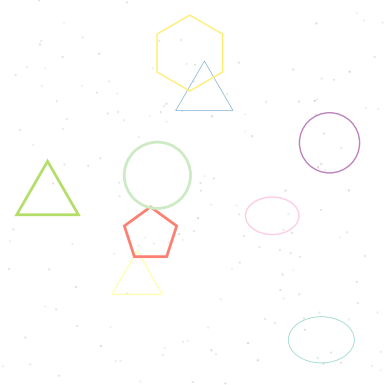[{"shape": "oval", "thickness": 0.5, "radius": 0.43, "center": [0.835, 0.117]}, {"shape": "triangle", "thickness": 1, "radius": 0.38, "center": [0.356, 0.273]}, {"shape": "pentagon", "thickness": 2, "radius": 0.36, "center": [0.391, 0.391]}, {"shape": "triangle", "thickness": 0.5, "radius": 0.43, "center": [0.531, 0.756]}, {"shape": "triangle", "thickness": 2, "radius": 0.46, "center": [0.124, 0.488]}, {"shape": "oval", "thickness": 1, "radius": 0.35, "center": [0.707, 0.44]}, {"shape": "circle", "thickness": 1, "radius": 0.39, "center": [0.856, 0.629]}, {"shape": "circle", "thickness": 2, "radius": 0.43, "center": [0.409, 0.545]}, {"shape": "hexagon", "thickness": 1, "radius": 0.49, "center": [0.493, 0.862]}]